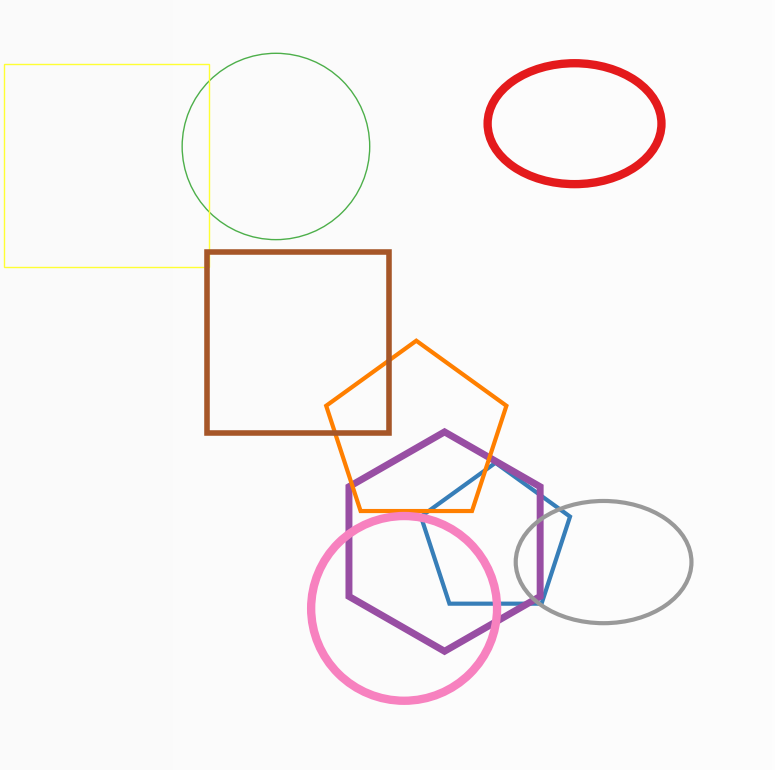[{"shape": "oval", "thickness": 3, "radius": 0.56, "center": [0.741, 0.839]}, {"shape": "pentagon", "thickness": 1.5, "radius": 0.51, "center": [0.639, 0.298]}, {"shape": "circle", "thickness": 0.5, "radius": 0.61, "center": [0.356, 0.81]}, {"shape": "hexagon", "thickness": 2.5, "radius": 0.71, "center": [0.574, 0.297]}, {"shape": "pentagon", "thickness": 1.5, "radius": 0.61, "center": [0.537, 0.435]}, {"shape": "square", "thickness": 0.5, "radius": 0.66, "center": [0.138, 0.785]}, {"shape": "square", "thickness": 2, "radius": 0.59, "center": [0.385, 0.555]}, {"shape": "circle", "thickness": 3, "radius": 0.6, "center": [0.521, 0.21]}, {"shape": "oval", "thickness": 1.5, "radius": 0.57, "center": [0.779, 0.27]}]